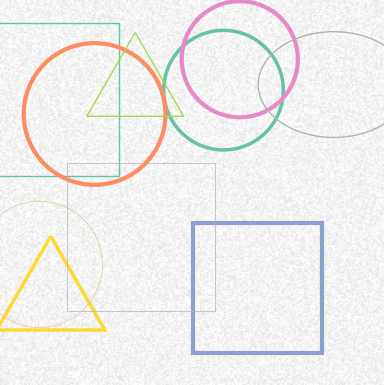[{"shape": "square", "thickness": 1, "radius": 0.99, "center": [0.11, 0.741]}, {"shape": "circle", "thickness": 2.5, "radius": 0.78, "center": [0.581, 0.766]}, {"shape": "circle", "thickness": 3, "radius": 0.92, "center": [0.246, 0.704]}, {"shape": "square", "thickness": 3, "radius": 0.84, "center": [0.669, 0.252]}, {"shape": "circle", "thickness": 3, "radius": 0.75, "center": [0.623, 0.846]}, {"shape": "triangle", "thickness": 1, "radius": 0.73, "center": [0.351, 0.77]}, {"shape": "triangle", "thickness": 2.5, "radius": 0.81, "center": [0.132, 0.224]}, {"shape": "circle", "thickness": 0.5, "radius": 0.82, "center": [0.102, 0.313]}, {"shape": "square", "thickness": 0.5, "radius": 0.96, "center": [0.365, 0.384]}, {"shape": "oval", "thickness": 1, "radius": 0.98, "center": [0.867, 0.78]}]